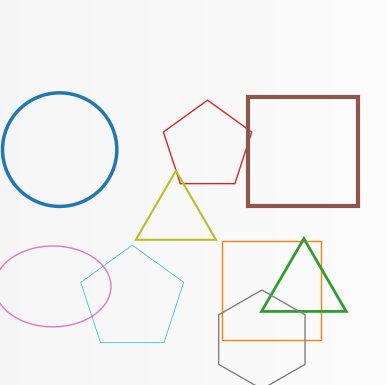[{"shape": "circle", "thickness": 2.5, "radius": 0.74, "center": [0.154, 0.611]}, {"shape": "square", "thickness": 1, "radius": 0.64, "center": [0.7, 0.245]}, {"shape": "triangle", "thickness": 2, "radius": 0.63, "center": [0.784, 0.254]}, {"shape": "pentagon", "thickness": 1, "radius": 0.6, "center": [0.536, 0.62]}, {"shape": "square", "thickness": 3, "radius": 0.71, "center": [0.781, 0.607]}, {"shape": "oval", "thickness": 1, "radius": 0.75, "center": [0.136, 0.256]}, {"shape": "hexagon", "thickness": 1, "radius": 0.64, "center": [0.676, 0.118]}, {"shape": "triangle", "thickness": 1.5, "radius": 0.6, "center": [0.454, 0.437]}, {"shape": "pentagon", "thickness": 0.5, "radius": 0.7, "center": [0.341, 0.224]}]